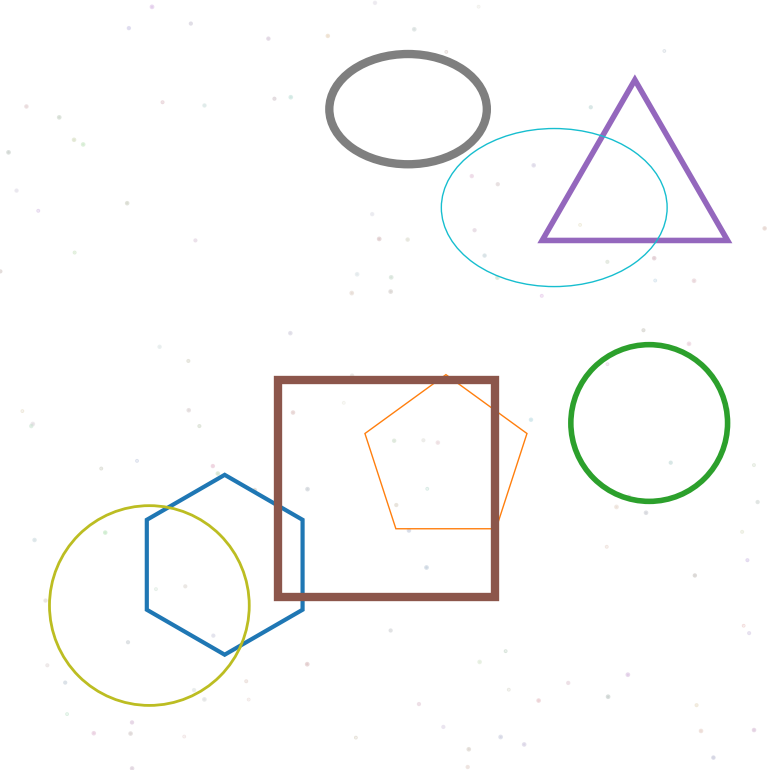[{"shape": "hexagon", "thickness": 1.5, "radius": 0.58, "center": [0.292, 0.267]}, {"shape": "pentagon", "thickness": 0.5, "radius": 0.55, "center": [0.579, 0.403]}, {"shape": "circle", "thickness": 2, "radius": 0.51, "center": [0.843, 0.451]}, {"shape": "triangle", "thickness": 2, "radius": 0.7, "center": [0.825, 0.757]}, {"shape": "square", "thickness": 3, "radius": 0.7, "center": [0.502, 0.365]}, {"shape": "oval", "thickness": 3, "radius": 0.51, "center": [0.53, 0.858]}, {"shape": "circle", "thickness": 1, "radius": 0.65, "center": [0.194, 0.214]}, {"shape": "oval", "thickness": 0.5, "radius": 0.73, "center": [0.72, 0.73]}]